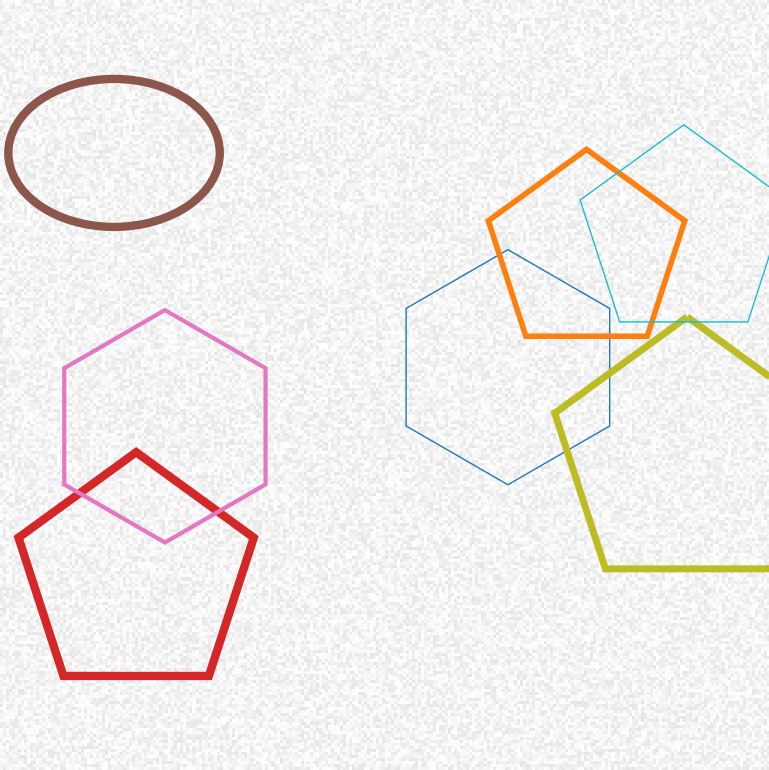[{"shape": "hexagon", "thickness": 0.5, "radius": 0.76, "center": [0.66, 0.523]}, {"shape": "pentagon", "thickness": 2, "radius": 0.67, "center": [0.762, 0.672]}, {"shape": "pentagon", "thickness": 3, "radius": 0.8, "center": [0.177, 0.252]}, {"shape": "oval", "thickness": 3, "radius": 0.69, "center": [0.148, 0.801]}, {"shape": "hexagon", "thickness": 1.5, "radius": 0.75, "center": [0.214, 0.446]}, {"shape": "pentagon", "thickness": 2.5, "radius": 0.9, "center": [0.893, 0.408]}, {"shape": "pentagon", "thickness": 0.5, "radius": 0.71, "center": [0.888, 0.696]}]